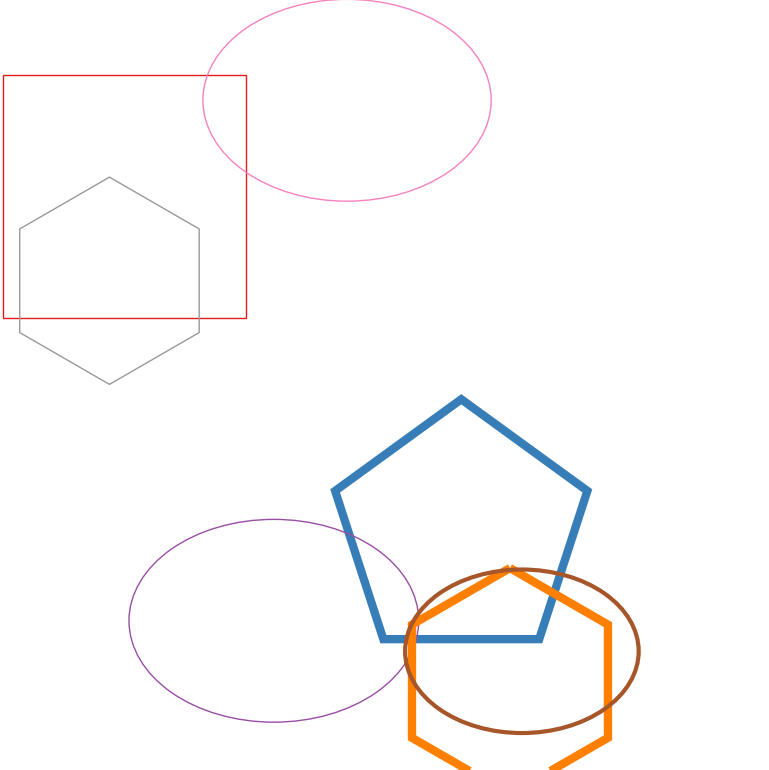[{"shape": "square", "thickness": 0.5, "radius": 0.79, "center": [0.162, 0.745]}, {"shape": "pentagon", "thickness": 3, "radius": 0.86, "center": [0.599, 0.309]}, {"shape": "oval", "thickness": 0.5, "radius": 0.94, "center": [0.356, 0.194]}, {"shape": "hexagon", "thickness": 3, "radius": 0.73, "center": [0.662, 0.115]}, {"shape": "oval", "thickness": 1.5, "radius": 0.76, "center": [0.678, 0.154]}, {"shape": "oval", "thickness": 0.5, "radius": 0.94, "center": [0.451, 0.87]}, {"shape": "hexagon", "thickness": 0.5, "radius": 0.67, "center": [0.142, 0.635]}]